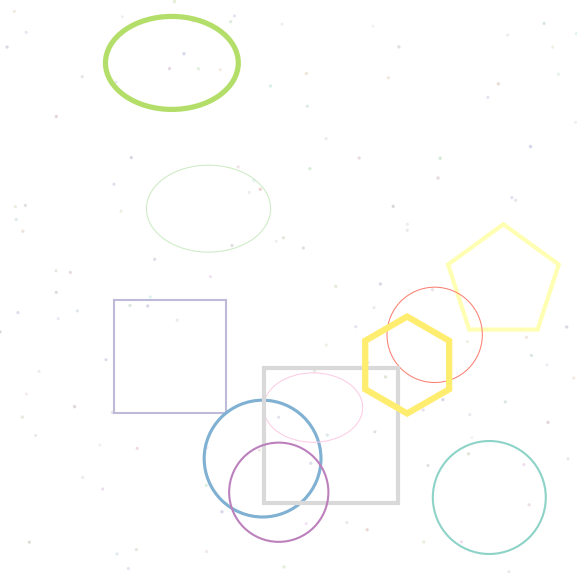[{"shape": "circle", "thickness": 1, "radius": 0.49, "center": [0.847, 0.138]}, {"shape": "pentagon", "thickness": 2, "radius": 0.5, "center": [0.872, 0.51]}, {"shape": "square", "thickness": 1, "radius": 0.49, "center": [0.295, 0.382]}, {"shape": "circle", "thickness": 0.5, "radius": 0.41, "center": [0.753, 0.419]}, {"shape": "circle", "thickness": 1.5, "radius": 0.51, "center": [0.455, 0.205]}, {"shape": "oval", "thickness": 2.5, "radius": 0.58, "center": [0.298, 0.89]}, {"shape": "oval", "thickness": 0.5, "radius": 0.43, "center": [0.542, 0.293]}, {"shape": "square", "thickness": 2, "radius": 0.58, "center": [0.573, 0.246]}, {"shape": "circle", "thickness": 1, "radius": 0.43, "center": [0.483, 0.147]}, {"shape": "oval", "thickness": 0.5, "radius": 0.54, "center": [0.361, 0.638]}, {"shape": "hexagon", "thickness": 3, "radius": 0.42, "center": [0.705, 0.367]}]